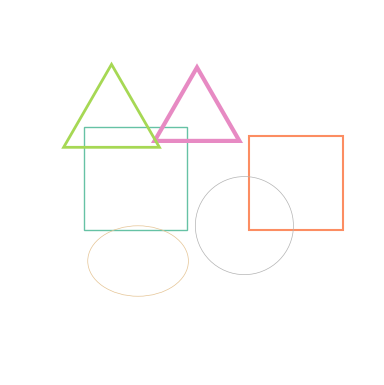[{"shape": "square", "thickness": 1, "radius": 0.67, "center": [0.351, 0.537]}, {"shape": "square", "thickness": 1.5, "radius": 0.61, "center": [0.769, 0.524]}, {"shape": "triangle", "thickness": 3, "radius": 0.64, "center": [0.512, 0.698]}, {"shape": "triangle", "thickness": 2, "radius": 0.72, "center": [0.29, 0.689]}, {"shape": "oval", "thickness": 0.5, "radius": 0.65, "center": [0.359, 0.322]}, {"shape": "circle", "thickness": 0.5, "radius": 0.64, "center": [0.635, 0.414]}]